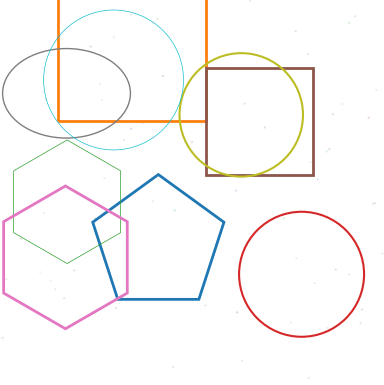[{"shape": "pentagon", "thickness": 2, "radius": 0.9, "center": [0.411, 0.367]}, {"shape": "square", "thickness": 2, "radius": 0.96, "center": [0.343, 0.878]}, {"shape": "hexagon", "thickness": 0.5, "radius": 0.8, "center": [0.174, 0.476]}, {"shape": "circle", "thickness": 1.5, "radius": 0.81, "center": [0.783, 0.288]}, {"shape": "square", "thickness": 2, "radius": 0.7, "center": [0.674, 0.683]}, {"shape": "hexagon", "thickness": 2, "radius": 0.93, "center": [0.17, 0.332]}, {"shape": "oval", "thickness": 1, "radius": 0.83, "center": [0.173, 0.758]}, {"shape": "circle", "thickness": 1.5, "radius": 0.8, "center": [0.627, 0.702]}, {"shape": "circle", "thickness": 0.5, "radius": 0.91, "center": [0.295, 0.792]}]